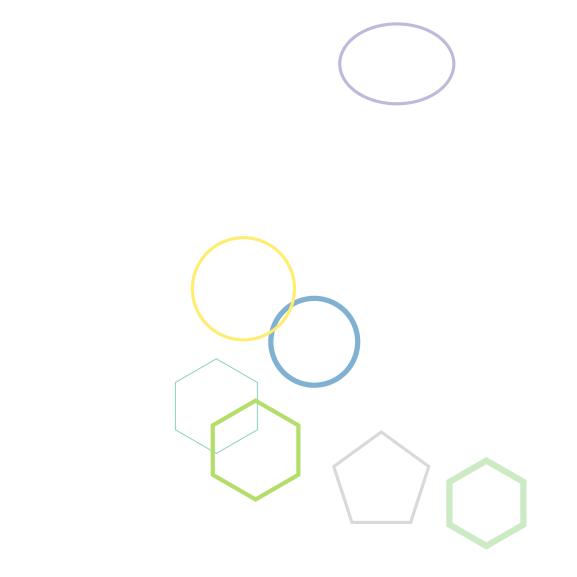[{"shape": "hexagon", "thickness": 0.5, "radius": 0.41, "center": [0.375, 0.296]}, {"shape": "oval", "thickness": 1.5, "radius": 0.49, "center": [0.687, 0.889]}, {"shape": "circle", "thickness": 2.5, "radius": 0.38, "center": [0.544, 0.407]}, {"shape": "hexagon", "thickness": 2, "radius": 0.43, "center": [0.443, 0.22]}, {"shape": "pentagon", "thickness": 1.5, "radius": 0.43, "center": [0.66, 0.165]}, {"shape": "hexagon", "thickness": 3, "radius": 0.37, "center": [0.842, 0.128]}, {"shape": "circle", "thickness": 1.5, "radius": 0.44, "center": [0.422, 0.499]}]